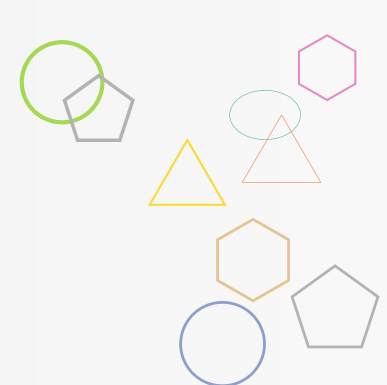[{"shape": "oval", "thickness": 0.5, "radius": 0.46, "center": [0.684, 0.701]}, {"shape": "triangle", "thickness": 0.5, "radius": 0.59, "center": [0.727, 0.584]}, {"shape": "circle", "thickness": 2, "radius": 0.54, "center": [0.574, 0.106]}, {"shape": "hexagon", "thickness": 1.5, "radius": 0.42, "center": [0.844, 0.824]}, {"shape": "circle", "thickness": 3, "radius": 0.52, "center": [0.16, 0.786]}, {"shape": "triangle", "thickness": 1.5, "radius": 0.56, "center": [0.483, 0.524]}, {"shape": "hexagon", "thickness": 2, "radius": 0.53, "center": [0.653, 0.324]}, {"shape": "pentagon", "thickness": 2.5, "radius": 0.46, "center": [0.255, 0.711]}, {"shape": "pentagon", "thickness": 2, "radius": 0.58, "center": [0.865, 0.193]}]